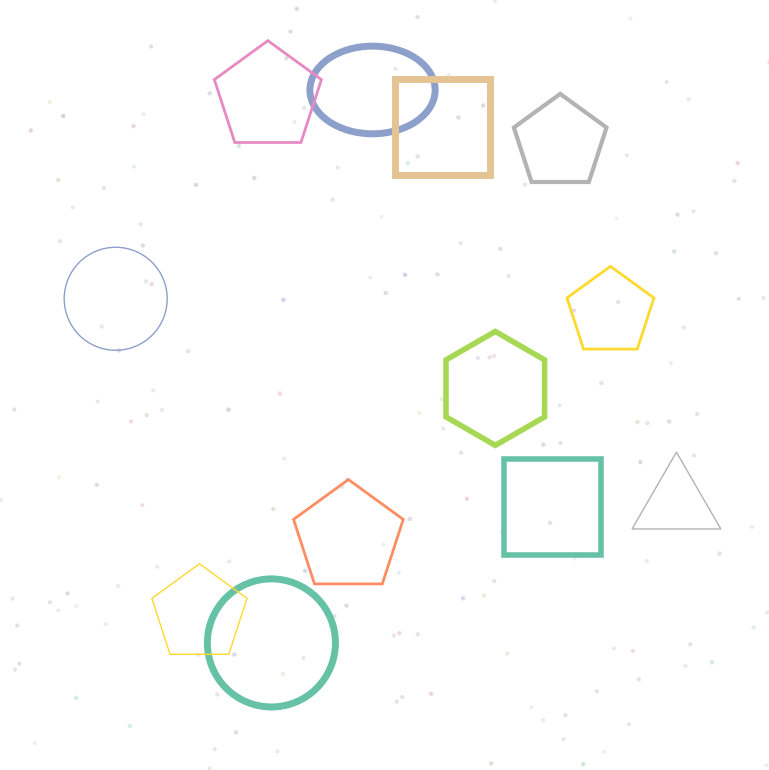[{"shape": "square", "thickness": 2, "radius": 0.31, "center": [0.717, 0.342]}, {"shape": "circle", "thickness": 2.5, "radius": 0.42, "center": [0.352, 0.165]}, {"shape": "pentagon", "thickness": 1, "radius": 0.37, "center": [0.452, 0.302]}, {"shape": "oval", "thickness": 2.5, "radius": 0.41, "center": [0.484, 0.883]}, {"shape": "circle", "thickness": 0.5, "radius": 0.33, "center": [0.15, 0.612]}, {"shape": "pentagon", "thickness": 1, "radius": 0.37, "center": [0.348, 0.874]}, {"shape": "hexagon", "thickness": 2, "radius": 0.37, "center": [0.643, 0.496]}, {"shape": "pentagon", "thickness": 1, "radius": 0.3, "center": [0.793, 0.595]}, {"shape": "pentagon", "thickness": 0.5, "radius": 0.32, "center": [0.259, 0.203]}, {"shape": "square", "thickness": 2.5, "radius": 0.31, "center": [0.575, 0.835]}, {"shape": "pentagon", "thickness": 1.5, "radius": 0.32, "center": [0.728, 0.815]}, {"shape": "triangle", "thickness": 0.5, "radius": 0.33, "center": [0.878, 0.346]}]